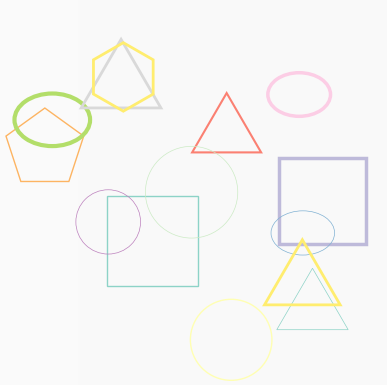[{"shape": "square", "thickness": 1, "radius": 0.59, "center": [0.393, 0.375]}, {"shape": "triangle", "thickness": 0.5, "radius": 0.53, "center": [0.806, 0.197]}, {"shape": "circle", "thickness": 1, "radius": 0.53, "center": [0.597, 0.117]}, {"shape": "square", "thickness": 2.5, "radius": 0.56, "center": [0.833, 0.478]}, {"shape": "triangle", "thickness": 1.5, "radius": 0.51, "center": [0.585, 0.656]}, {"shape": "oval", "thickness": 0.5, "radius": 0.41, "center": [0.781, 0.395]}, {"shape": "pentagon", "thickness": 1, "radius": 0.53, "center": [0.116, 0.614]}, {"shape": "oval", "thickness": 3, "radius": 0.49, "center": [0.135, 0.689]}, {"shape": "oval", "thickness": 2.5, "radius": 0.4, "center": [0.772, 0.755]}, {"shape": "triangle", "thickness": 2, "radius": 0.59, "center": [0.312, 0.779]}, {"shape": "circle", "thickness": 0.5, "radius": 0.42, "center": [0.279, 0.424]}, {"shape": "circle", "thickness": 0.5, "radius": 0.6, "center": [0.494, 0.501]}, {"shape": "triangle", "thickness": 2, "radius": 0.56, "center": [0.78, 0.265]}, {"shape": "hexagon", "thickness": 2, "radius": 0.44, "center": [0.318, 0.8]}]